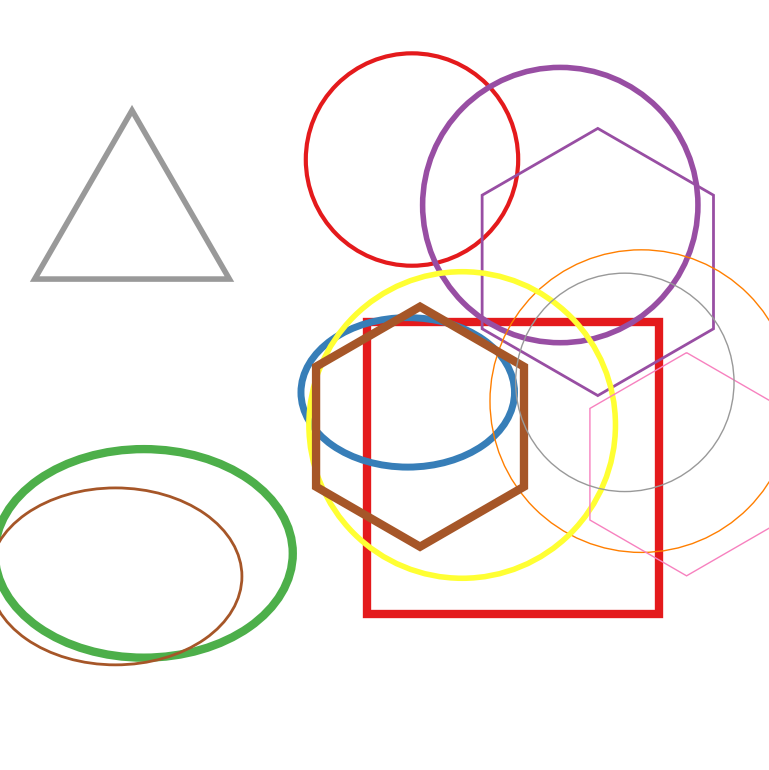[{"shape": "circle", "thickness": 1.5, "radius": 0.69, "center": [0.535, 0.793]}, {"shape": "square", "thickness": 3, "radius": 0.95, "center": [0.666, 0.392]}, {"shape": "oval", "thickness": 2.5, "radius": 0.69, "center": [0.53, 0.49]}, {"shape": "oval", "thickness": 3, "radius": 0.97, "center": [0.187, 0.281]}, {"shape": "circle", "thickness": 2, "radius": 0.89, "center": [0.728, 0.734]}, {"shape": "hexagon", "thickness": 1, "radius": 0.87, "center": [0.776, 0.66]}, {"shape": "circle", "thickness": 0.5, "radius": 0.98, "center": [0.833, 0.479]}, {"shape": "circle", "thickness": 2, "radius": 1.0, "center": [0.6, 0.448]}, {"shape": "oval", "thickness": 1, "radius": 0.82, "center": [0.15, 0.251]}, {"shape": "hexagon", "thickness": 3, "radius": 0.78, "center": [0.545, 0.446]}, {"shape": "hexagon", "thickness": 0.5, "radius": 0.72, "center": [0.892, 0.397]}, {"shape": "triangle", "thickness": 2, "radius": 0.73, "center": [0.171, 0.711]}, {"shape": "circle", "thickness": 0.5, "radius": 0.71, "center": [0.811, 0.503]}]